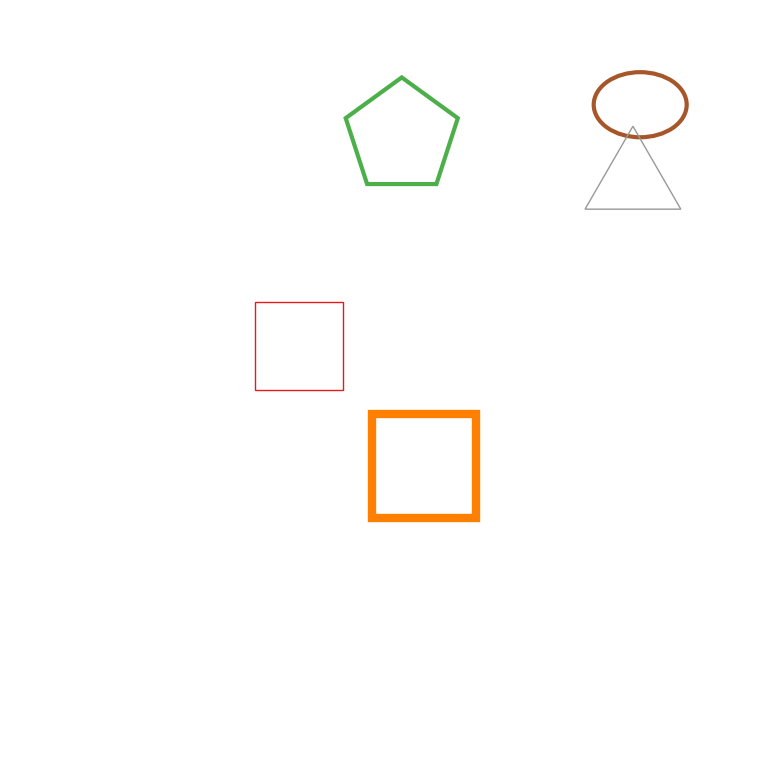[{"shape": "square", "thickness": 0.5, "radius": 0.29, "center": [0.388, 0.55]}, {"shape": "pentagon", "thickness": 1.5, "radius": 0.38, "center": [0.522, 0.823]}, {"shape": "square", "thickness": 3, "radius": 0.34, "center": [0.551, 0.395]}, {"shape": "oval", "thickness": 1.5, "radius": 0.3, "center": [0.831, 0.864]}, {"shape": "triangle", "thickness": 0.5, "radius": 0.36, "center": [0.822, 0.764]}]